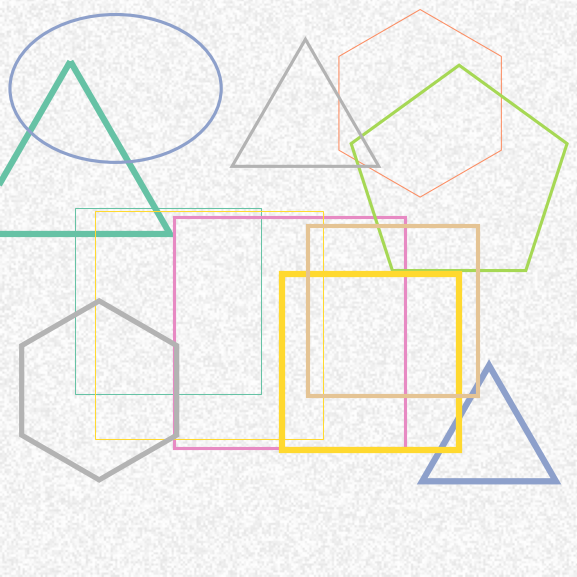[{"shape": "square", "thickness": 0.5, "radius": 0.8, "center": [0.291, 0.477]}, {"shape": "triangle", "thickness": 3, "radius": 1.0, "center": [0.122, 0.694]}, {"shape": "hexagon", "thickness": 0.5, "radius": 0.81, "center": [0.728, 0.82]}, {"shape": "triangle", "thickness": 3, "radius": 0.67, "center": [0.847, 0.233]}, {"shape": "oval", "thickness": 1.5, "radius": 0.91, "center": [0.2, 0.846]}, {"shape": "square", "thickness": 1.5, "radius": 1.0, "center": [0.501, 0.423]}, {"shape": "pentagon", "thickness": 1.5, "radius": 0.98, "center": [0.795, 0.69]}, {"shape": "square", "thickness": 0.5, "radius": 0.99, "center": [0.362, 0.436]}, {"shape": "square", "thickness": 3, "radius": 0.76, "center": [0.642, 0.372]}, {"shape": "square", "thickness": 2, "radius": 0.73, "center": [0.681, 0.461]}, {"shape": "hexagon", "thickness": 2.5, "radius": 0.77, "center": [0.172, 0.323]}, {"shape": "triangle", "thickness": 1.5, "radius": 0.73, "center": [0.529, 0.784]}]